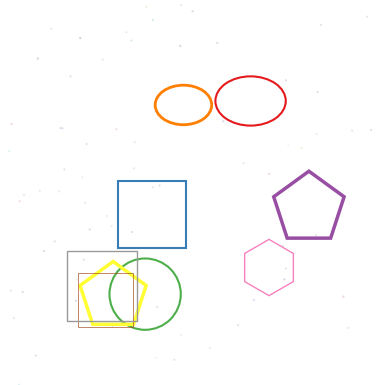[{"shape": "oval", "thickness": 1.5, "radius": 0.46, "center": [0.651, 0.738]}, {"shape": "square", "thickness": 1.5, "radius": 0.44, "center": [0.395, 0.443]}, {"shape": "circle", "thickness": 1.5, "radius": 0.46, "center": [0.377, 0.236]}, {"shape": "pentagon", "thickness": 2.5, "radius": 0.48, "center": [0.802, 0.459]}, {"shape": "oval", "thickness": 2, "radius": 0.37, "center": [0.476, 0.727]}, {"shape": "pentagon", "thickness": 2.5, "radius": 0.45, "center": [0.294, 0.231]}, {"shape": "square", "thickness": 0.5, "radius": 0.36, "center": [0.273, 0.221]}, {"shape": "hexagon", "thickness": 1, "radius": 0.37, "center": [0.699, 0.305]}, {"shape": "square", "thickness": 1, "radius": 0.45, "center": [0.265, 0.257]}]